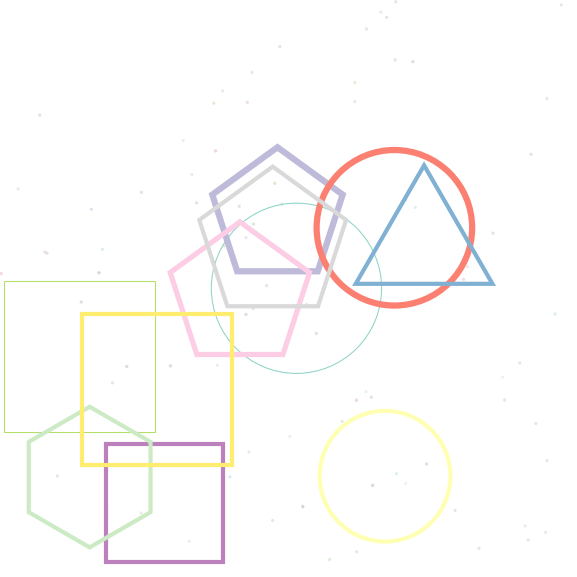[{"shape": "circle", "thickness": 0.5, "radius": 0.74, "center": [0.513, 0.5]}, {"shape": "circle", "thickness": 2, "radius": 0.57, "center": [0.667, 0.175]}, {"shape": "pentagon", "thickness": 3, "radius": 0.59, "center": [0.48, 0.625]}, {"shape": "circle", "thickness": 3, "radius": 0.67, "center": [0.683, 0.605]}, {"shape": "triangle", "thickness": 2, "radius": 0.68, "center": [0.734, 0.576]}, {"shape": "square", "thickness": 0.5, "radius": 0.66, "center": [0.137, 0.381]}, {"shape": "pentagon", "thickness": 2.5, "radius": 0.63, "center": [0.415, 0.488]}, {"shape": "pentagon", "thickness": 2, "radius": 0.67, "center": [0.472, 0.577]}, {"shape": "square", "thickness": 2, "radius": 0.51, "center": [0.285, 0.128]}, {"shape": "hexagon", "thickness": 2, "radius": 0.61, "center": [0.155, 0.173]}, {"shape": "square", "thickness": 2, "radius": 0.65, "center": [0.272, 0.325]}]